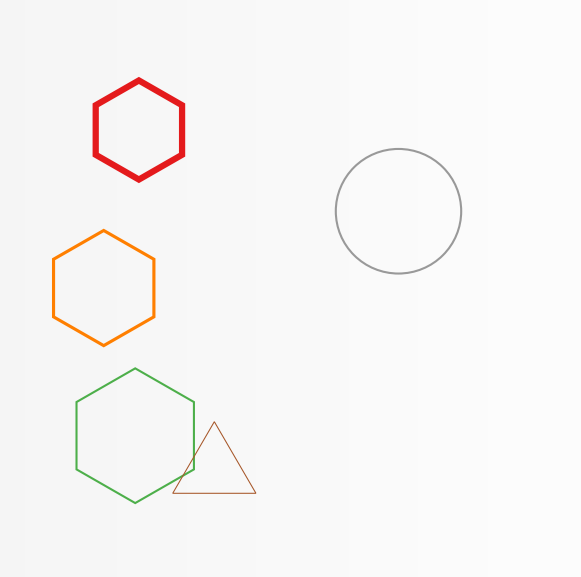[{"shape": "hexagon", "thickness": 3, "radius": 0.43, "center": [0.239, 0.774]}, {"shape": "hexagon", "thickness": 1, "radius": 0.58, "center": [0.233, 0.245]}, {"shape": "hexagon", "thickness": 1.5, "radius": 0.5, "center": [0.178, 0.5]}, {"shape": "triangle", "thickness": 0.5, "radius": 0.41, "center": [0.369, 0.186]}, {"shape": "circle", "thickness": 1, "radius": 0.54, "center": [0.686, 0.633]}]